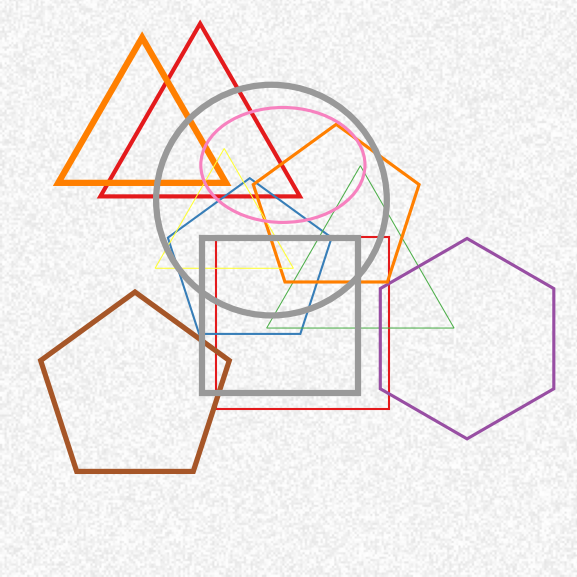[{"shape": "triangle", "thickness": 2, "radius": 1.0, "center": [0.347, 0.759]}, {"shape": "square", "thickness": 1, "radius": 0.75, "center": [0.524, 0.44]}, {"shape": "pentagon", "thickness": 1, "radius": 0.75, "center": [0.432, 0.542]}, {"shape": "triangle", "thickness": 0.5, "radius": 0.94, "center": [0.624, 0.525]}, {"shape": "hexagon", "thickness": 1.5, "radius": 0.87, "center": [0.809, 0.413]}, {"shape": "pentagon", "thickness": 1.5, "radius": 0.75, "center": [0.582, 0.633]}, {"shape": "triangle", "thickness": 3, "radius": 0.84, "center": [0.246, 0.766]}, {"shape": "triangle", "thickness": 0.5, "radius": 0.69, "center": [0.388, 0.604]}, {"shape": "pentagon", "thickness": 2.5, "radius": 0.86, "center": [0.234, 0.322]}, {"shape": "oval", "thickness": 1.5, "radius": 0.71, "center": [0.49, 0.714]}, {"shape": "square", "thickness": 3, "radius": 0.67, "center": [0.485, 0.453]}, {"shape": "circle", "thickness": 3, "radius": 1.0, "center": [0.47, 0.653]}]